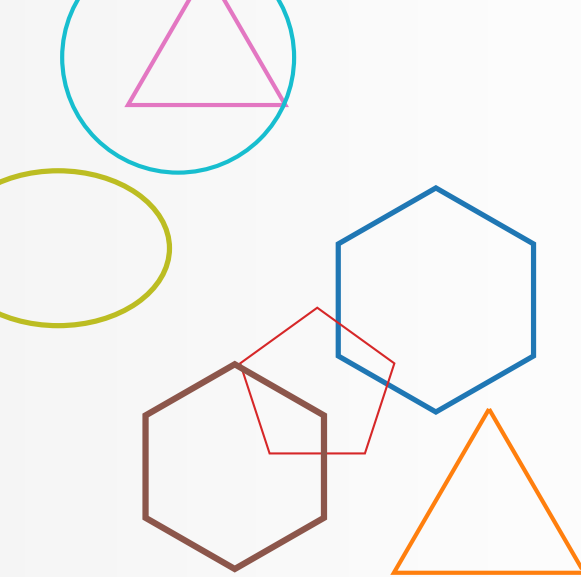[{"shape": "hexagon", "thickness": 2.5, "radius": 0.97, "center": [0.75, 0.48]}, {"shape": "triangle", "thickness": 2, "radius": 0.95, "center": [0.841, 0.102]}, {"shape": "pentagon", "thickness": 1, "radius": 0.7, "center": [0.546, 0.327]}, {"shape": "hexagon", "thickness": 3, "radius": 0.89, "center": [0.404, 0.191]}, {"shape": "triangle", "thickness": 2, "radius": 0.78, "center": [0.356, 0.895]}, {"shape": "oval", "thickness": 2.5, "radius": 0.96, "center": [0.1, 0.569]}, {"shape": "circle", "thickness": 2, "radius": 1.0, "center": [0.306, 0.9]}]